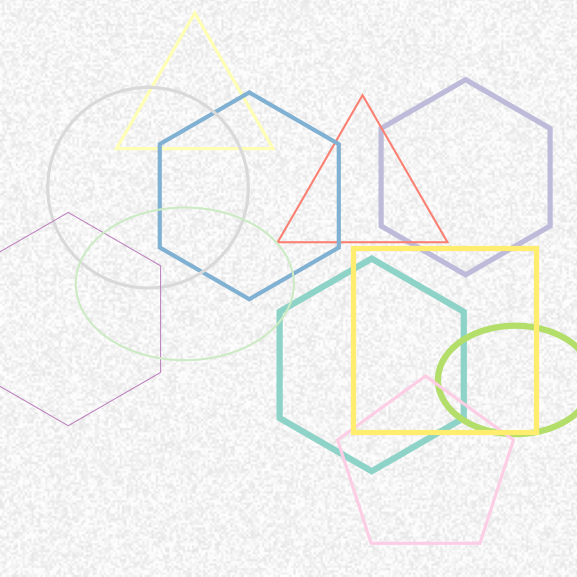[{"shape": "hexagon", "thickness": 3, "radius": 0.92, "center": [0.644, 0.367]}, {"shape": "triangle", "thickness": 1.5, "radius": 0.78, "center": [0.337, 0.82]}, {"shape": "hexagon", "thickness": 2.5, "radius": 0.84, "center": [0.806, 0.692]}, {"shape": "triangle", "thickness": 1, "radius": 0.85, "center": [0.628, 0.665]}, {"shape": "hexagon", "thickness": 2, "radius": 0.9, "center": [0.432, 0.66]}, {"shape": "oval", "thickness": 3, "radius": 0.67, "center": [0.892, 0.341]}, {"shape": "pentagon", "thickness": 1.5, "radius": 0.8, "center": [0.737, 0.188]}, {"shape": "circle", "thickness": 1.5, "radius": 0.87, "center": [0.256, 0.674]}, {"shape": "hexagon", "thickness": 0.5, "radius": 0.92, "center": [0.118, 0.447]}, {"shape": "oval", "thickness": 1, "radius": 0.94, "center": [0.32, 0.508]}, {"shape": "square", "thickness": 2.5, "radius": 0.79, "center": [0.769, 0.41]}]